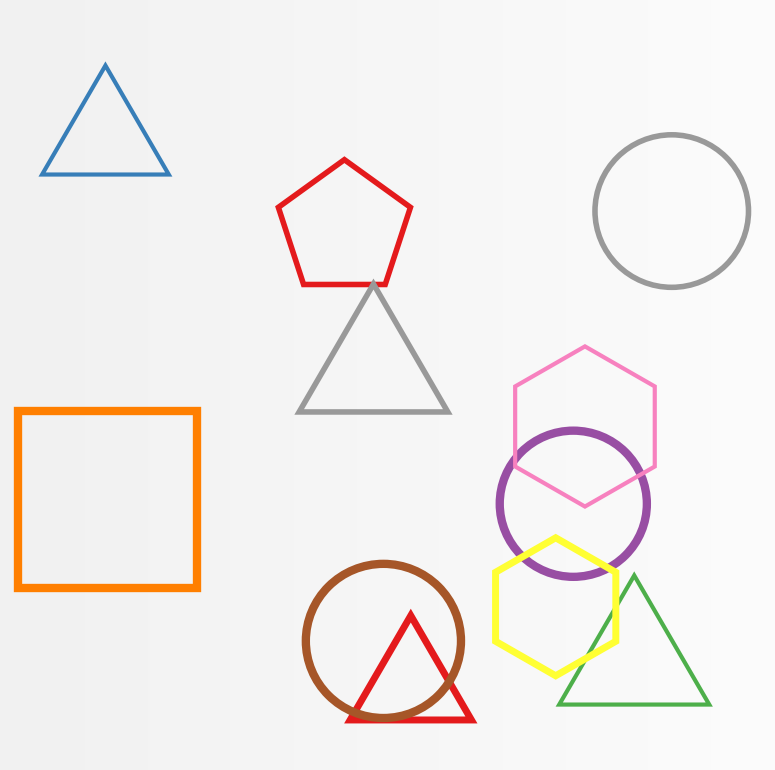[{"shape": "triangle", "thickness": 2.5, "radius": 0.45, "center": [0.53, 0.11]}, {"shape": "pentagon", "thickness": 2, "radius": 0.45, "center": [0.444, 0.703]}, {"shape": "triangle", "thickness": 1.5, "radius": 0.47, "center": [0.136, 0.821]}, {"shape": "triangle", "thickness": 1.5, "radius": 0.56, "center": [0.818, 0.141]}, {"shape": "circle", "thickness": 3, "radius": 0.47, "center": [0.74, 0.346]}, {"shape": "square", "thickness": 3, "radius": 0.58, "center": [0.139, 0.351]}, {"shape": "hexagon", "thickness": 2.5, "radius": 0.45, "center": [0.717, 0.212]}, {"shape": "circle", "thickness": 3, "radius": 0.5, "center": [0.495, 0.168]}, {"shape": "hexagon", "thickness": 1.5, "radius": 0.52, "center": [0.755, 0.446]}, {"shape": "circle", "thickness": 2, "radius": 0.5, "center": [0.867, 0.726]}, {"shape": "triangle", "thickness": 2, "radius": 0.55, "center": [0.482, 0.52]}]